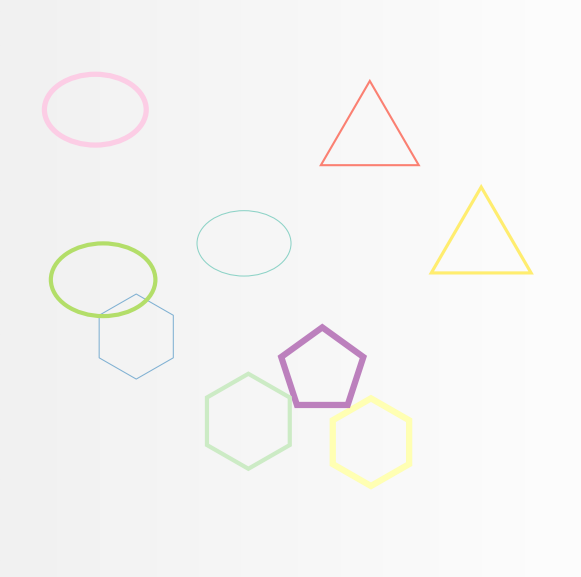[{"shape": "oval", "thickness": 0.5, "radius": 0.4, "center": [0.42, 0.578]}, {"shape": "hexagon", "thickness": 3, "radius": 0.38, "center": [0.638, 0.233]}, {"shape": "triangle", "thickness": 1, "radius": 0.49, "center": [0.636, 0.762]}, {"shape": "hexagon", "thickness": 0.5, "radius": 0.37, "center": [0.234, 0.416]}, {"shape": "oval", "thickness": 2, "radius": 0.45, "center": [0.177, 0.515]}, {"shape": "oval", "thickness": 2.5, "radius": 0.44, "center": [0.164, 0.809]}, {"shape": "pentagon", "thickness": 3, "radius": 0.37, "center": [0.554, 0.358]}, {"shape": "hexagon", "thickness": 2, "radius": 0.41, "center": [0.427, 0.27]}, {"shape": "triangle", "thickness": 1.5, "radius": 0.5, "center": [0.828, 0.576]}]